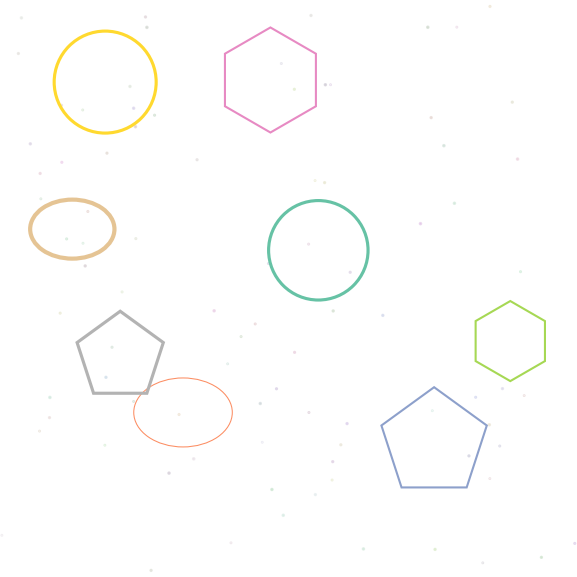[{"shape": "circle", "thickness": 1.5, "radius": 0.43, "center": [0.551, 0.566]}, {"shape": "oval", "thickness": 0.5, "radius": 0.43, "center": [0.317, 0.285]}, {"shape": "pentagon", "thickness": 1, "radius": 0.48, "center": [0.752, 0.233]}, {"shape": "hexagon", "thickness": 1, "radius": 0.45, "center": [0.468, 0.861]}, {"shape": "hexagon", "thickness": 1, "radius": 0.35, "center": [0.884, 0.409]}, {"shape": "circle", "thickness": 1.5, "radius": 0.44, "center": [0.182, 0.857]}, {"shape": "oval", "thickness": 2, "radius": 0.36, "center": [0.125, 0.602]}, {"shape": "pentagon", "thickness": 1.5, "radius": 0.39, "center": [0.208, 0.382]}]